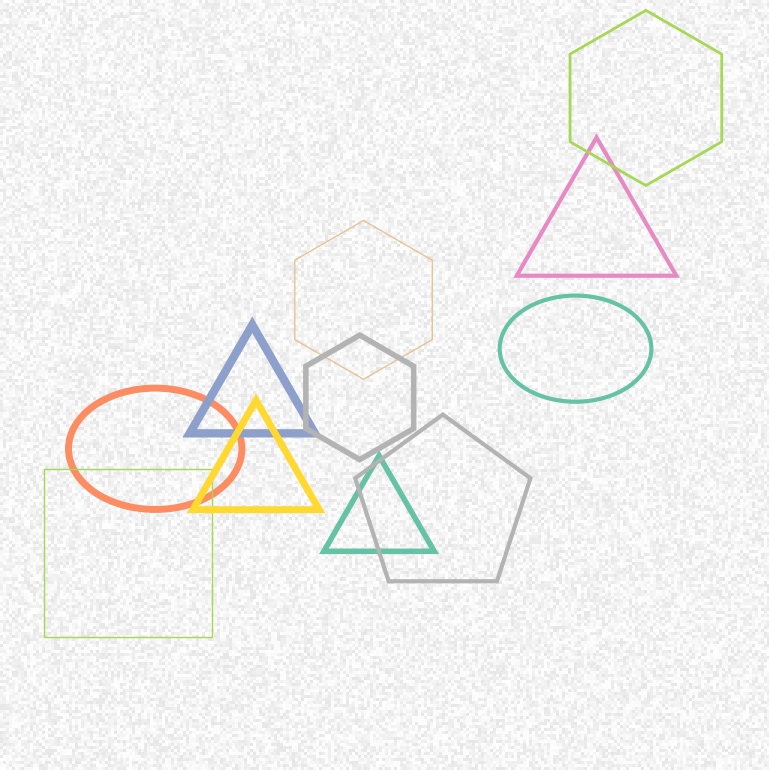[{"shape": "triangle", "thickness": 2, "radius": 0.41, "center": [0.492, 0.325]}, {"shape": "oval", "thickness": 1.5, "radius": 0.49, "center": [0.747, 0.547]}, {"shape": "oval", "thickness": 2.5, "radius": 0.56, "center": [0.202, 0.417]}, {"shape": "triangle", "thickness": 3, "radius": 0.47, "center": [0.328, 0.484]}, {"shape": "triangle", "thickness": 1.5, "radius": 0.6, "center": [0.775, 0.702]}, {"shape": "square", "thickness": 0.5, "radius": 0.55, "center": [0.167, 0.282]}, {"shape": "hexagon", "thickness": 1, "radius": 0.57, "center": [0.839, 0.873]}, {"shape": "triangle", "thickness": 2.5, "radius": 0.47, "center": [0.333, 0.385]}, {"shape": "hexagon", "thickness": 0.5, "radius": 0.52, "center": [0.472, 0.611]}, {"shape": "hexagon", "thickness": 2, "radius": 0.4, "center": [0.467, 0.484]}, {"shape": "pentagon", "thickness": 1.5, "radius": 0.6, "center": [0.575, 0.342]}]